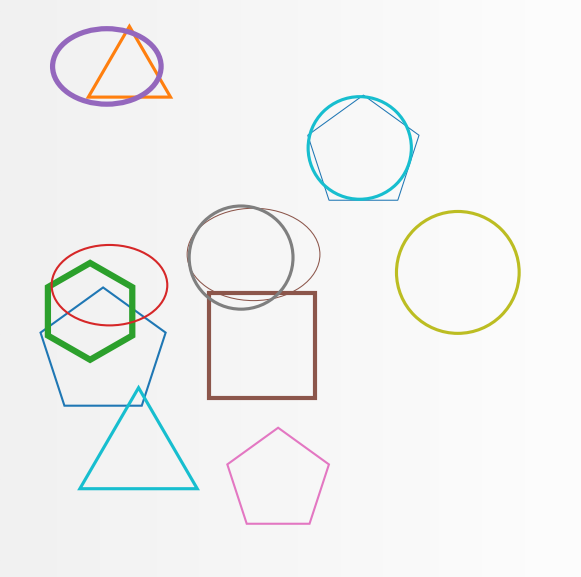[{"shape": "pentagon", "thickness": 1, "radius": 0.57, "center": [0.177, 0.388]}, {"shape": "pentagon", "thickness": 0.5, "radius": 0.5, "center": [0.625, 0.734]}, {"shape": "triangle", "thickness": 1.5, "radius": 0.41, "center": [0.223, 0.872]}, {"shape": "hexagon", "thickness": 3, "radius": 0.42, "center": [0.155, 0.46]}, {"shape": "oval", "thickness": 1, "radius": 0.5, "center": [0.188, 0.505]}, {"shape": "oval", "thickness": 2.5, "radius": 0.47, "center": [0.184, 0.884]}, {"shape": "square", "thickness": 2, "radius": 0.45, "center": [0.451, 0.401]}, {"shape": "oval", "thickness": 0.5, "radius": 0.57, "center": [0.436, 0.559]}, {"shape": "pentagon", "thickness": 1, "radius": 0.46, "center": [0.478, 0.167]}, {"shape": "circle", "thickness": 1.5, "radius": 0.45, "center": [0.415, 0.553]}, {"shape": "circle", "thickness": 1.5, "radius": 0.53, "center": [0.788, 0.527]}, {"shape": "triangle", "thickness": 1.5, "radius": 0.58, "center": [0.238, 0.211]}, {"shape": "circle", "thickness": 1.5, "radius": 0.44, "center": [0.619, 0.743]}]